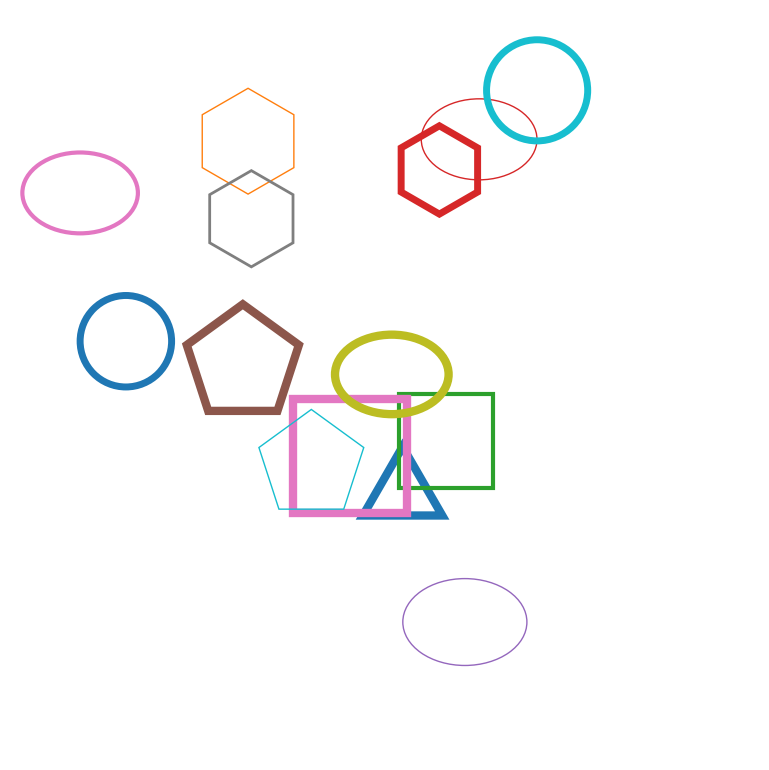[{"shape": "circle", "thickness": 2.5, "radius": 0.3, "center": [0.163, 0.557]}, {"shape": "triangle", "thickness": 3, "radius": 0.3, "center": [0.523, 0.36]}, {"shape": "hexagon", "thickness": 0.5, "radius": 0.34, "center": [0.322, 0.817]}, {"shape": "square", "thickness": 1.5, "radius": 0.31, "center": [0.579, 0.428]}, {"shape": "oval", "thickness": 0.5, "radius": 0.38, "center": [0.622, 0.819]}, {"shape": "hexagon", "thickness": 2.5, "radius": 0.29, "center": [0.571, 0.779]}, {"shape": "oval", "thickness": 0.5, "radius": 0.4, "center": [0.604, 0.192]}, {"shape": "pentagon", "thickness": 3, "radius": 0.38, "center": [0.315, 0.528]}, {"shape": "oval", "thickness": 1.5, "radius": 0.38, "center": [0.104, 0.749]}, {"shape": "square", "thickness": 3, "radius": 0.37, "center": [0.455, 0.408]}, {"shape": "hexagon", "thickness": 1, "radius": 0.31, "center": [0.326, 0.716]}, {"shape": "oval", "thickness": 3, "radius": 0.37, "center": [0.509, 0.514]}, {"shape": "pentagon", "thickness": 0.5, "radius": 0.36, "center": [0.404, 0.397]}, {"shape": "circle", "thickness": 2.5, "radius": 0.33, "center": [0.698, 0.883]}]